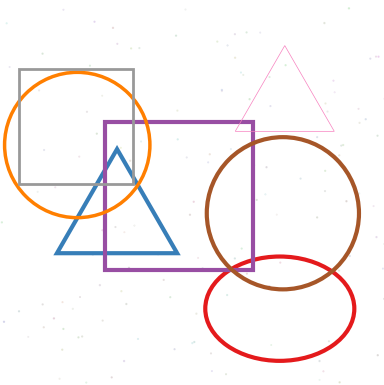[{"shape": "oval", "thickness": 3, "radius": 0.97, "center": [0.727, 0.198]}, {"shape": "triangle", "thickness": 3, "radius": 0.9, "center": [0.304, 0.432]}, {"shape": "square", "thickness": 3, "radius": 0.96, "center": [0.466, 0.491]}, {"shape": "circle", "thickness": 2.5, "radius": 0.94, "center": [0.201, 0.623]}, {"shape": "circle", "thickness": 3, "radius": 0.99, "center": [0.735, 0.446]}, {"shape": "triangle", "thickness": 0.5, "radius": 0.74, "center": [0.74, 0.733]}, {"shape": "square", "thickness": 2, "radius": 0.74, "center": [0.197, 0.672]}]